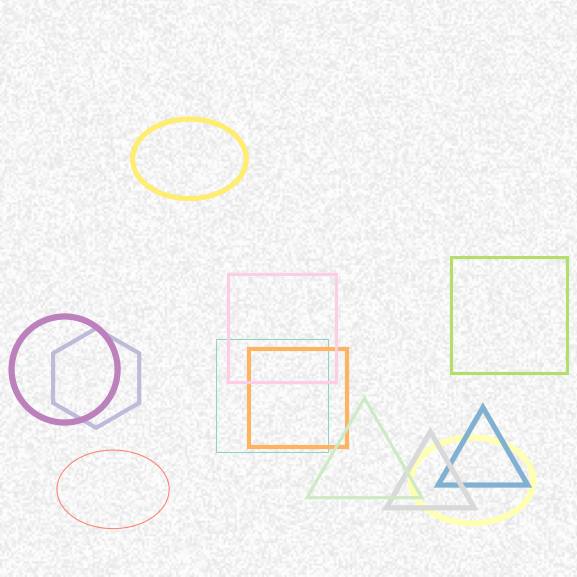[{"shape": "square", "thickness": 0.5, "radius": 0.49, "center": [0.471, 0.314]}, {"shape": "oval", "thickness": 3, "radius": 0.53, "center": [0.818, 0.167]}, {"shape": "hexagon", "thickness": 2, "radius": 0.43, "center": [0.166, 0.344]}, {"shape": "oval", "thickness": 0.5, "radius": 0.49, "center": [0.196, 0.152]}, {"shape": "triangle", "thickness": 2.5, "radius": 0.45, "center": [0.836, 0.204]}, {"shape": "square", "thickness": 2, "radius": 0.42, "center": [0.516, 0.31]}, {"shape": "square", "thickness": 1.5, "radius": 0.5, "center": [0.881, 0.454]}, {"shape": "square", "thickness": 1.5, "radius": 0.47, "center": [0.489, 0.431]}, {"shape": "triangle", "thickness": 2.5, "radius": 0.44, "center": [0.745, 0.164]}, {"shape": "circle", "thickness": 3, "radius": 0.46, "center": [0.112, 0.359]}, {"shape": "triangle", "thickness": 1.5, "radius": 0.57, "center": [0.631, 0.195]}, {"shape": "oval", "thickness": 2.5, "radius": 0.49, "center": [0.328, 0.724]}]